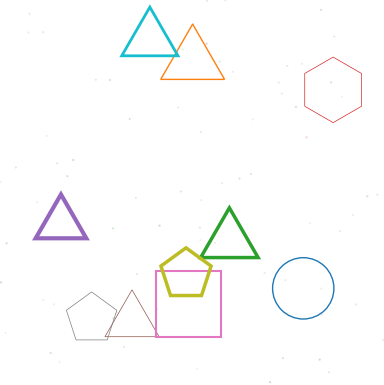[{"shape": "circle", "thickness": 1, "radius": 0.4, "center": [0.788, 0.251]}, {"shape": "triangle", "thickness": 1, "radius": 0.48, "center": [0.5, 0.842]}, {"shape": "triangle", "thickness": 2.5, "radius": 0.43, "center": [0.596, 0.374]}, {"shape": "hexagon", "thickness": 0.5, "radius": 0.43, "center": [0.865, 0.767]}, {"shape": "triangle", "thickness": 3, "radius": 0.38, "center": [0.158, 0.419]}, {"shape": "triangle", "thickness": 0.5, "radius": 0.41, "center": [0.343, 0.166]}, {"shape": "square", "thickness": 1.5, "radius": 0.43, "center": [0.489, 0.211]}, {"shape": "pentagon", "thickness": 0.5, "radius": 0.34, "center": [0.238, 0.173]}, {"shape": "pentagon", "thickness": 2.5, "radius": 0.34, "center": [0.483, 0.288]}, {"shape": "triangle", "thickness": 2, "radius": 0.42, "center": [0.389, 0.897]}]